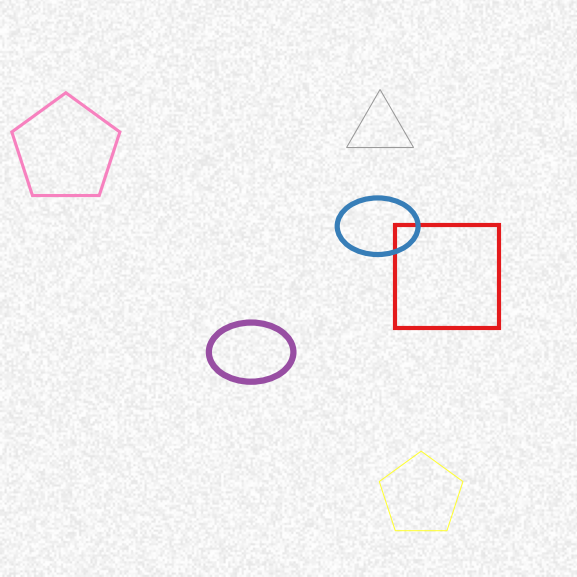[{"shape": "square", "thickness": 2, "radius": 0.45, "center": [0.774, 0.521]}, {"shape": "oval", "thickness": 2.5, "radius": 0.35, "center": [0.654, 0.607]}, {"shape": "oval", "thickness": 3, "radius": 0.37, "center": [0.435, 0.389]}, {"shape": "pentagon", "thickness": 0.5, "radius": 0.38, "center": [0.729, 0.142]}, {"shape": "pentagon", "thickness": 1.5, "radius": 0.49, "center": [0.114, 0.74]}, {"shape": "triangle", "thickness": 0.5, "radius": 0.33, "center": [0.658, 0.777]}]